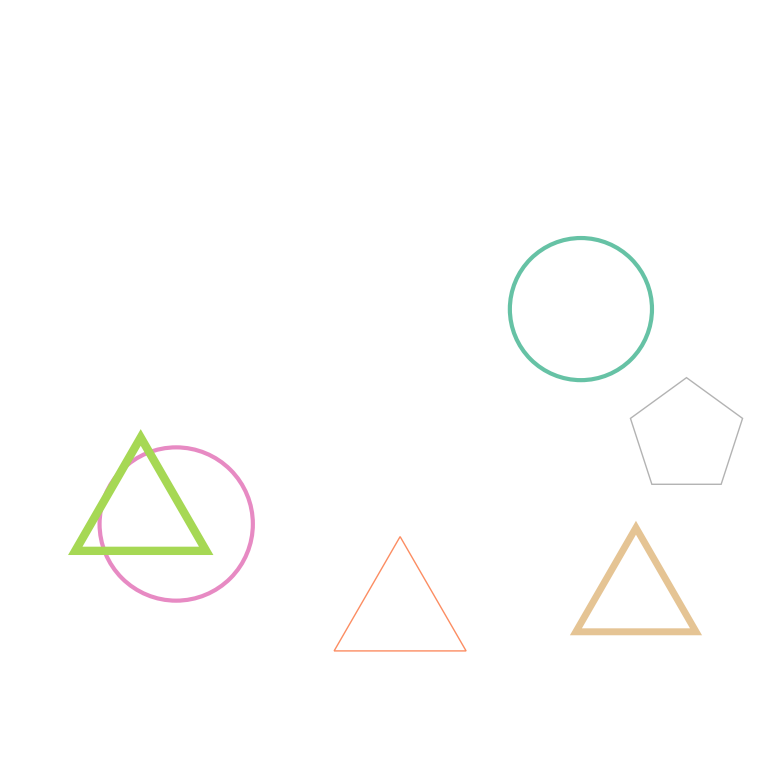[{"shape": "circle", "thickness": 1.5, "radius": 0.46, "center": [0.754, 0.599]}, {"shape": "triangle", "thickness": 0.5, "radius": 0.49, "center": [0.52, 0.204]}, {"shape": "circle", "thickness": 1.5, "radius": 0.5, "center": [0.229, 0.319]}, {"shape": "triangle", "thickness": 3, "radius": 0.49, "center": [0.183, 0.334]}, {"shape": "triangle", "thickness": 2.5, "radius": 0.45, "center": [0.826, 0.225]}, {"shape": "pentagon", "thickness": 0.5, "radius": 0.38, "center": [0.892, 0.433]}]